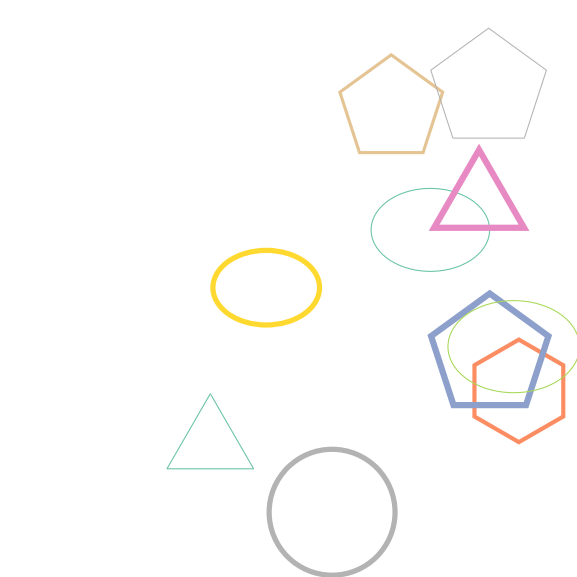[{"shape": "oval", "thickness": 0.5, "radius": 0.51, "center": [0.745, 0.601]}, {"shape": "triangle", "thickness": 0.5, "radius": 0.43, "center": [0.364, 0.231]}, {"shape": "hexagon", "thickness": 2, "radius": 0.44, "center": [0.898, 0.322]}, {"shape": "pentagon", "thickness": 3, "radius": 0.53, "center": [0.848, 0.384]}, {"shape": "triangle", "thickness": 3, "radius": 0.45, "center": [0.83, 0.65]}, {"shape": "oval", "thickness": 0.5, "radius": 0.57, "center": [0.89, 0.399]}, {"shape": "oval", "thickness": 2.5, "radius": 0.46, "center": [0.461, 0.501]}, {"shape": "pentagon", "thickness": 1.5, "radius": 0.47, "center": [0.678, 0.811]}, {"shape": "circle", "thickness": 2.5, "radius": 0.55, "center": [0.575, 0.112]}, {"shape": "pentagon", "thickness": 0.5, "radius": 0.53, "center": [0.846, 0.845]}]